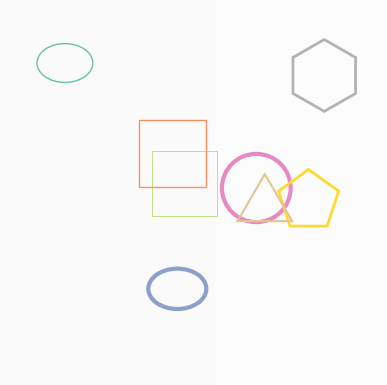[{"shape": "oval", "thickness": 1, "radius": 0.36, "center": [0.168, 0.836]}, {"shape": "square", "thickness": 1, "radius": 0.44, "center": [0.446, 0.601]}, {"shape": "oval", "thickness": 3, "radius": 0.37, "center": [0.458, 0.25]}, {"shape": "circle", "thickness": 3, "radius": 0.44, "center": [0.661, 0.512]}, {"shape": "square", "thickness": 0.5, "radius": 0.42, "center": [0.476, 0.524]}, {"shape": "pentagon", "thickness": 2, "radius": 0.41, "center": [0.796, 0.478]}, {"shape": "triangle", "thickness": 1.5, "radius": 0.41, "center": [0.683, 0.466]}, {"shape": "hexagon", "thickness": 2, "radius": 0.47, "center": [0.837, 0.804]}]